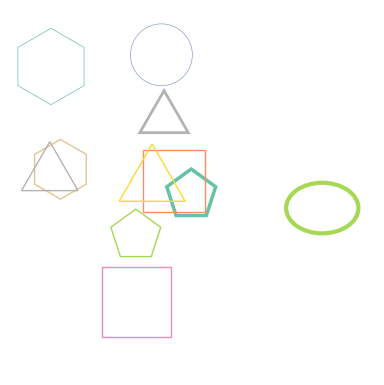[{"shape": "hexagon", "thickness": 0.5, "radius": 0.5, "center": [0.132, 0.827]}, {"shape": "pentagon", "thickness": 2.5, "radius": 0.33, "center": [0.497, 0.494]}, {"shape": "square", "thickness": 1, "radius": 0.41, "center": [0.452, 0.53]}, {"shape": "circle", "thickness": 0.5, "radius": 0.4, "center": [0.419, 0.858]}, {"shape": "square", "thickness": 1, "radius": 0.45, "center": [0.355, 0.216]}, {"shape": "oval", "thickness": 3, "radius": 0.47, "center": [0.837, 0.46]}, {"shape": "pentagon", "thickness": 1, "radius": 0.34, "center": [0.353, 0.389]}, {"shape": "triangle", "thickness": 1, "radius": 0.5, "center": [0.395, 0.527]}, {"shape": "hexagon", "thickness": 1, "radius": 0.39, "center": [0.157, 0.56]}, {"shape": "triangle", "thickness": 1, "radius": 0.42, "center": [0.129, 0.547]}, {"shape": "triangle", "thickness": 2, "radius": 0.36, "center": [0.426, 0.692]}]